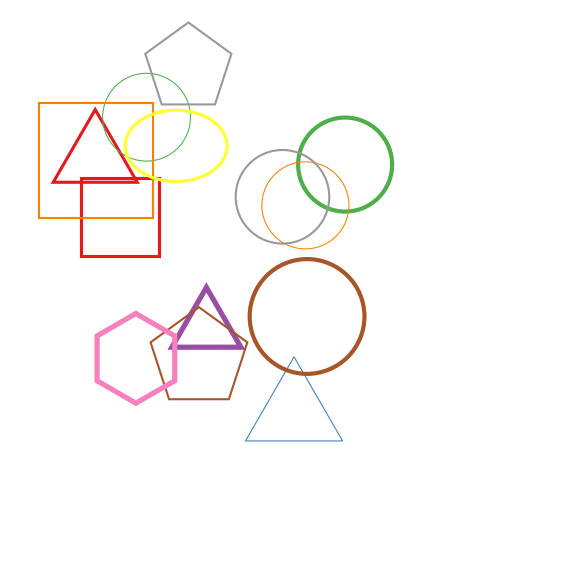[{"shape": "triangle", "thickness": 1.5, "radius": 0.42, "center": [0.165, 0.725]}, {"shape": "square", "thickness": 1.5, "radius": 0.34, "center": [0.208, 0.623]}, {"shape": "triangle", "thickness": 0.5, "radius": 0.49, "center": [0.509, 0.284]}, {"shape": "circle", "thickness": 0.5, "radius": 0.38, "center": [0.254, 0.796]}, {"shape": "circle", "thickness": 2, "radius": 0.41, "center": [0.598, 0.714]}, {"shape": "triangle", "thickness": 2.5, "radius": 0.34, "center": [0.357, 0.432]}, {"shape": "circle", "thickness": 0.5, "radius": 0.38, "center": [0.529, 0.644]}, {"shape": "square", "thickness": 1, "radius": 0.5, "center": [0.166, 0.721]}, {"shape": "oval", "thickness": 1.5, "radius": 0.44, "center": [0.305, 0.747]}, {"shape": "circle", "thickness": 2, "radius": 0.5, "center": [0.532, 0.451]}, {"shape": "pentagon", "thickness": 1, "radius": 0.44, "center": [0.345, 0.379]}, {"shape": "hexagon", "thickness": 2.5, "radius": 0.39, "center": [0.235, 0.379]}, {"shape": "pentagon", "thickness": 1, "radius": 0.39, "center": [0.326, 0.882]}, {"shape": "circle", "thickness": 1, "radius": 0.41, "center": [0.489, 0.658]}]